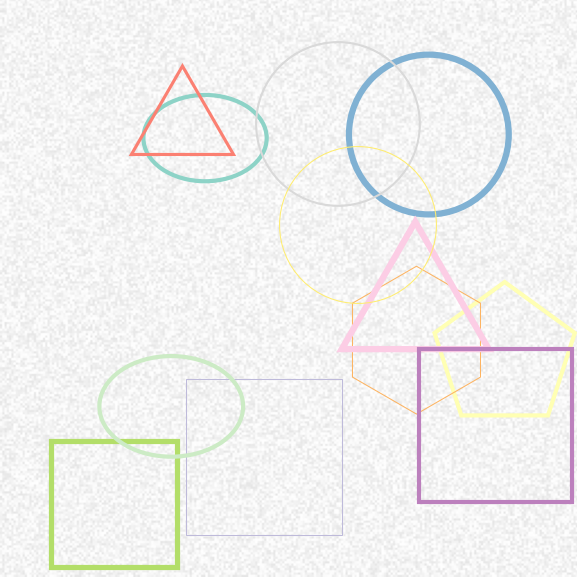[{"shape": "oval", "thickness": 2, "radius": 0.53, "center": [0.355, 0.76]}, {"shape": "pentagon", "thickness": 2, "radius": 0.64, "center": [0.874, 0.383]}, {"shape": "square", "thickness": 0.5, "radius": 0.67, "center": [0.457, 0.208]}, {"shape": "triangle", "thickness": 1.5, "radius": 0.51, "center": [0.316, 0.783]}, {"shape": "circle", "thickness": 3, "radius": 0.69, "center": [0.743, 0.766]}, {"shape": "hexagon", "thickness": 0.5, "radius": 0.64, "center": [0.721, 0.41]}, {"shape": "square", "thickness": 2.5, "radius": 0.55, "center": [0.197, 0.126]}, {"shape": "triangle", "thickness": 3, "radius": 0.74, "center": [0.719, 0.468]}, {"shape": "circle", "thickness": 1, "radius": 0.71, "center": [0.585, 0.784]}, {"shape": "square", "thickness": 2, "radius": 0.66, "center": [0.858, 0.262]}, {"shape": "oval", "thickness": 2, "radius": 0.62, "center": [0.297, 0.295]}, {"shape": "circle", "thickness": 0.5, "radius": 0.68, "center": [0.62, 0.61]}]